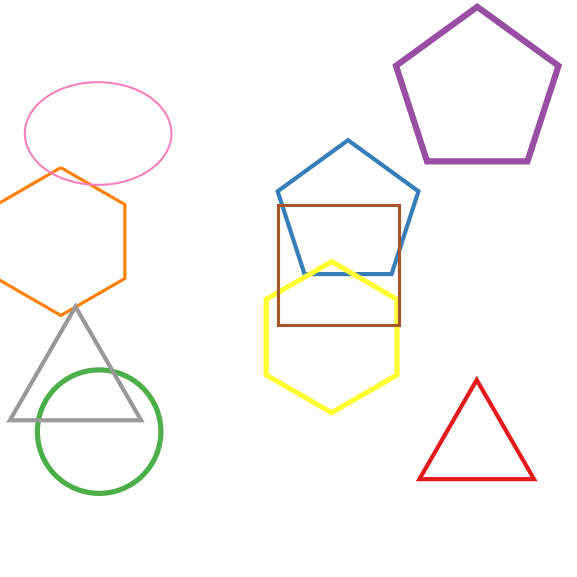[{"shape": "triangle", "thickness": 2, "radius": 0.57, "center": [0.825, 0.227]}, {"shape": "pentagon", "thickness": 2, "radius": 0.64, "center": [0.603, 0.628]}, {"shape": "circle", "thickness": 2.5, "radius": 0.53, "center": [0.172, 0.252]}, {"shape": "pentagon", "thickness": 3, "radius": 0.74, "center": [0.826, 0.839]}, {"shape": "hexagon", "thickness": 1.5, "radius": 0.64, "center": [0.105, 0.581]}, {"shape": "hexagon", "thickness": 2.5, "radius": 0.65, "center": [0.574, 0.415]}, {"shape": "square", "thickness": 1.5, "radius": 0.52, "center": [0.586, 0.54]}, {"shape": "oval", "thickness": 1, "radius": 0.63, "center": [0.17, 0.768]}, {"shape": "triangle", "thickness": 2, "radius": 0.66, "center": [0.131, 0.337]}]